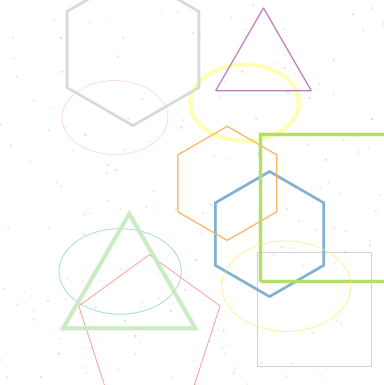[{"shape": "oval", "thickness": 0.5, "radius": 0.79, "center": [0.312, 0.295]}, {"shape": "oval", "thickness": 3, "radius": 0.71, "center": [0.635, 0.733]}, {"shape": "square", "thickness": 0.5, "radius": 0.74, "center": [0.815, 0.198]}, {"shape": "pentagon", "thickness": 0.5, "radius": 0.96, "center": [0.388, 0.146]}, {"shape": "hexagon", "thickness": 2, "radius": 0.81, "center": [0.7, 0.392]}, {"shape": "hexagon", "thickness": 1, "radius": 0.74, "center": [0.59, 0.524]}, {"shape": "square", "thickness": 2.5, "radius": 0.96, "center": [0.866, 0.462]}, {"shape": "oval", "thickness": 0.5, "radius": 0.69, "center": [0.299, 0.695]}, {"shape": "hexagon", "thickness": 2, "radius": 0.99, "center": [0.345, 0.871]}, {"shape": "triangle", "thickness": 1, "radius": 0.72, "center": [0.684, 0.836]}, {"shape": "triangle", "thickness": 3, "radius": 0.99, "center": [0.336, 0.246]}, {"shape": "oval", "thickness": 0.5, "radius": 0.84, "center": [0.744, 0.257]}]